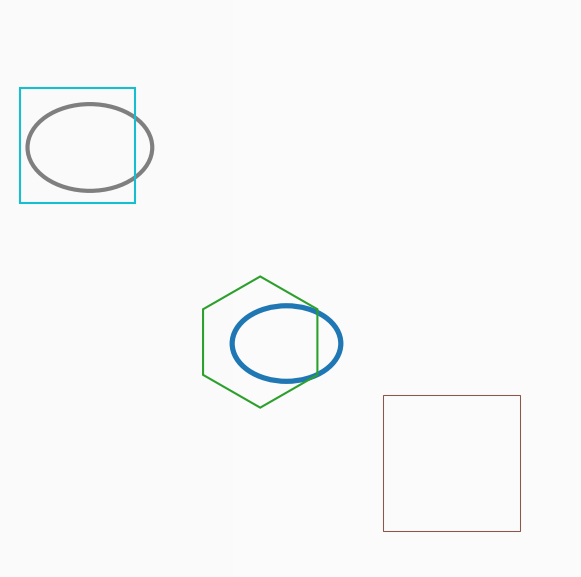[{"shape": "oval", "thickness": 2.5, "radius": 0.47, "center": [0.493, 0.404]}, {"shape": "hexagon", "thickness": 1, "radius": 0.57, "center": [0.448, 0.407]}, {"shape": "square", "thickness": 0.5, "radius": 0.59, "center": [0.776, 0.197]}, {"shape": "oval", "thickness": 2, "radius": 0.54, "center": [0.155, 0.744]}, {"shape": "square", "thickness": 1, "radius": 0.5, "center": [0.133, 0.747]}]